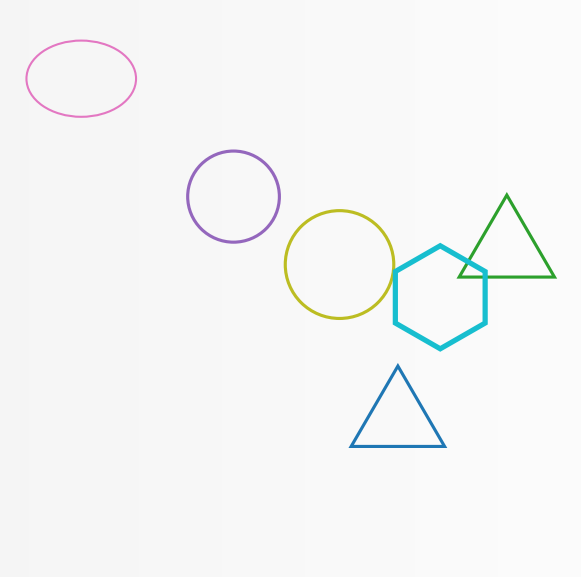[{"shape": "triangle", "thickness": 1.5, "radius": 0.46, "center": [0.685, 0.272]}, {"shape": "triangle", "thickness": 1.5, "radius": 0.47, "center": [0.872, 0.567]}, {"shape": "circle", "thickness": 1.5, "radius": 0.39, "center": [0.402, 0.659]}, {"shape": "oval", "thickness": 1, "radius": 0.47, "center": [0.14, 0.863]}, {"shape": "circle", "thickness": 1.5, "radius": 0.47, "center": [0.584, 0.541]}, {"shape": "hexagon", "thickness": 2.5, "radius": 0.45, "center": [0.757, 0.484]}]